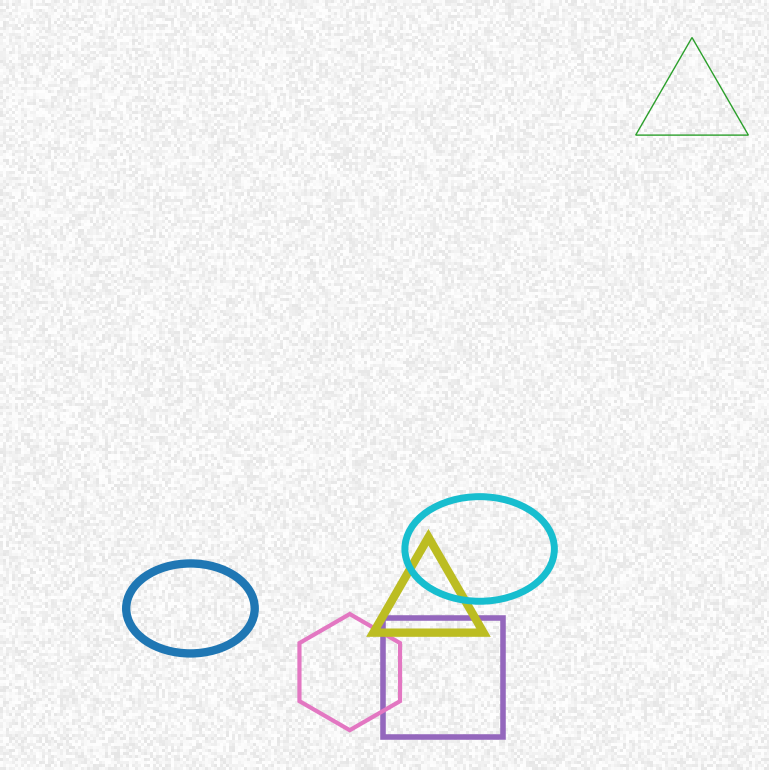[{"shape": "oval", "thickness": 3, "radius": 0.42, "center": [0.247, 0.21]}, {"shape": "triangle", "thickness": 0.5, "radius": 0.42, "center": [0.899, 0.867]}, {"shape": "square", "thickness": 2, "radius": 0.39, "center": [0.575, 0.12]}, {"shape": "hexagon", "thickness": 1.5, "radius": 0.38, "center": [0.454, 0.127]}, {"shape": "triangle", "thickness": 3, "radius": 0.41, "center": [0.556, 0.22]}, {"shape": "oval", "thickness": 2.5, "radius": 0.49, "center": [0.623, 0.287]}]